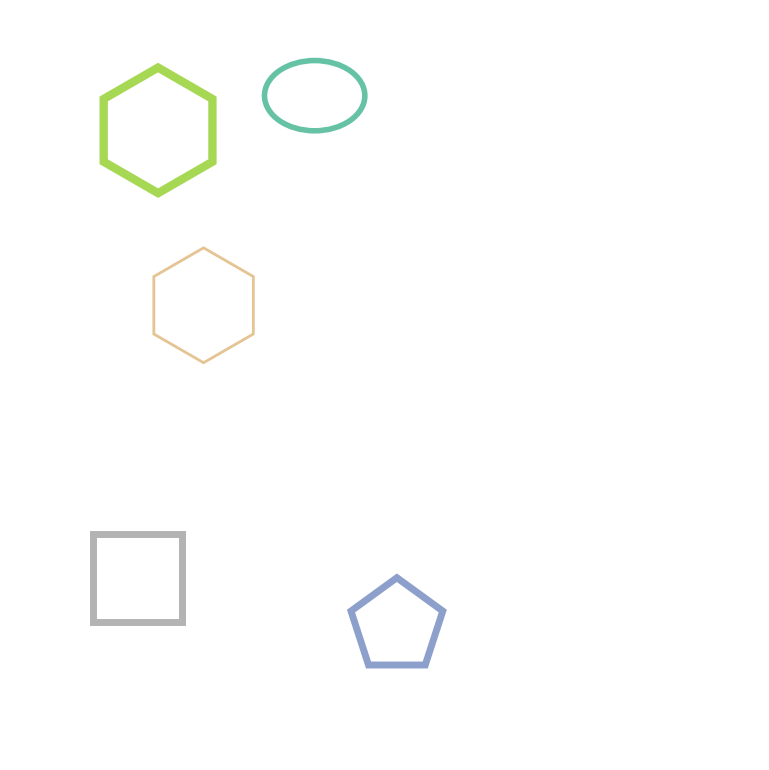[{"shape": "oval", "thickness": 2, "radius": 0.33, "center": [0.409, 0.876]}, {"shape": "pentagon", "thickness": 2.5, "radius": 0.31, "center": [0.515, 0.187]}, {"shape": "hexagon", "thickness": 3, "radius": 0.41, "center": [0.205, 0.831]}, {"shape": "hexagon", "thickness": 1, "radius": 0.37, "center": [0.264, 0.604]}, {"shape": "square", "thickness": 2.5, "radius": 0.29, "center": [0.179, 0.249]}]